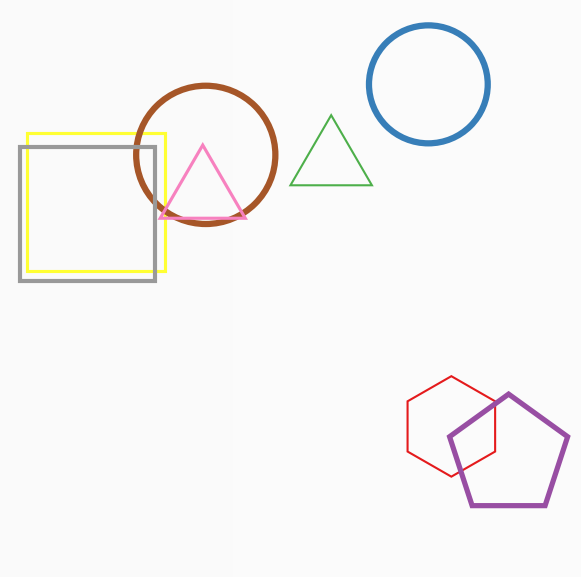[{"shape": "hexagon", "thickness": 1, "radius": 0.43, "center": [0.777, 0.261]}, {"shape": "circle", "thickness": 3, "radius": 0.51, "center": [0.737, 0.853]}, {"shape": "triangle", "thickness": 1, "radius": 0.4, "center": [0.57, 0.719]}, {"shape": "pentagon", "thickness": 2.5, "radius": 0.53, "center": [0.875, 0.21]}, {"shape": "square", "thickness": 1.5, "radius": 0.6, "center": [0.165, 0.649]}, {"shape": "circle", "thickness": 3, "radius": 0.6, "center": [0.354, 0.731]}, {"shape": "triangle", "thickness": 1.5, "radius": 0.42, "center": [0.349, 0.663]}, {"shape": "square", "thickness": 2, "radius": 0.58, "center": [0.151, 0.629]}]